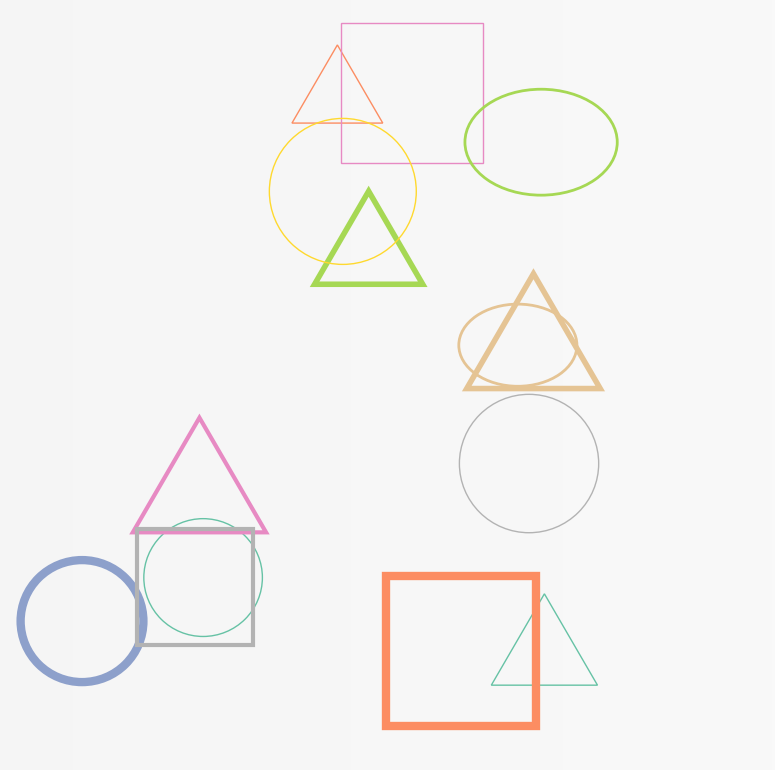[{"shape": "circle", "thickness": 0.5, "radius": 0.38, "center": [0.262, 0.25]}, {"shape": "triangle", "thickness": 0.5, "radius": 0.4, "center": [0.702, 0.15]}, {"shape": "triangle", "thickness": 0.5, "radius": 0.34, "center": [0.435, 0.874]}, {"shape": "square", "thickness": 3, "radius": 0.48, "center": [0.595, 0.155]}, {"shape": "circle", "thickness": 3, "radius": 0.4, "center": [0.106, 0.193]}, {"shape": "square", "thickness": 0.5, "radius": 0.46, "center": [0.532, 0.879]}, {"shape": "triangle", "thickness": 1.5, "radius": 0.5, "center": [0.257, 0.358]}, {"shape": "oval", "thickness": 1, "radius": 0.49, "center": [0.698, 0.815]}, {"shape": "triangle", "thickness": 2, "radius": 0.4, "center": [0.476, 0.671]}, {"shape": "circle", "thickness": 0.5, "radius": 0.47, "center": [0.442, 0.751]}, {"shape": "oval", "thickness": 1, "radius": 0.38, "center": [0.668, 0.552]}, {"shape": "triangle", "thickness": 2, "radius": 0.5, "center": [0.688, 0.545]}, {"shape": "square", "thickness": 1.5, "radius": 0.37, "center": [0.252, 0.238]}, {"shape": "circle", "thickness": 0.5, "radius": 0.45, "center": [0.683, 0.398]}]